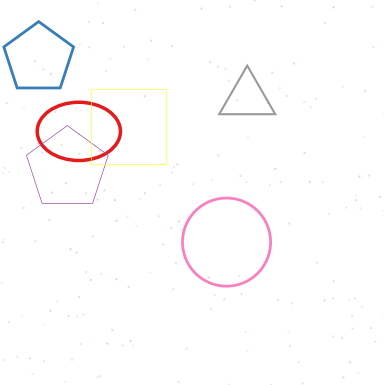[{"shape": "oval", "thickness": 2.5, "radius": 0.54, "center": [0.205, 0.659]}, {"shape": "pentagon", "thickness": 2, "radius": 0.48, "center": [0.1, 0.849]}, {"shape": "pentagon", "thickness": 0.5, "radius": 0.56, "center": [0.175, 0.562]}, {"shape": "square", "thickness": 0.5, "radius": 0.49, "center": [0.334, 0.672]}, {"shape": "circle", "thickness": 2, "radius": 0.57, "center": [0.588, 0.371]}, {"shape": "triangle", "thickness": 1.5, "radius": 0.42, "center": [0.642, 0.745]}]